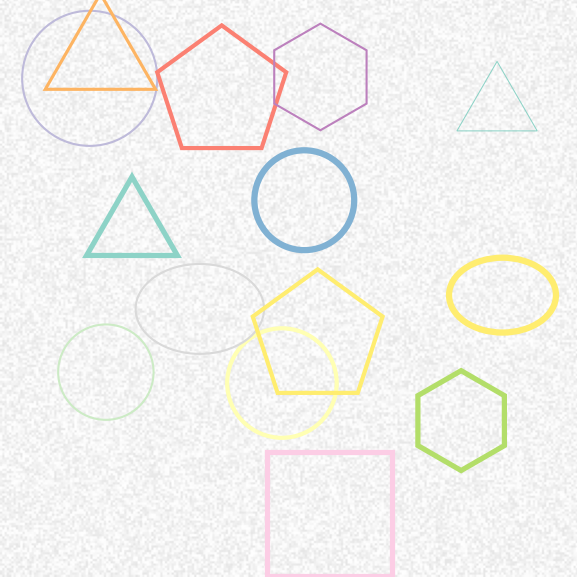[{"shape": "triangle", "thickness": 0.5, "radius": 0.4, "center": [0.861, 0.813]}, {"shape": "triangle", "thickness": 2.5, "radius": 0.45, "center": [0.229, 0.602]}, {"shape": "circle", "thickness": 2, "radius": 0.47, "center": [0.488, 0.336]}, {"shape": "circle", "thickness": 1, "radius": 0.58, "center": [0.155, 0.864]}, {"shape": "pentagon", "thickness": 2, "radius": 0.59, "center": [0.384, 0.838]}, {"shape": "circle", "thickness": 3, "radius": 0.43, "center": [0.527, 0.652]}, {"shape": "triangle", "thickness": 1.5, "radius": 0.55, "center": [0.174, 0.9]}, {"shape": "hexagon", "thickness": 2.5, "radius": 0.43, "center": [0.799, 0.271]}, {"shape": "square", "thickness": 2.5, "radius": 0.54, "center": [0.571, 0.109]}, {"shape": "oval", "thickness": 1, "radius": 0.56, "center": [0.346, 0.464]}, {"shape": "hexagon", "thickness": 1, "radius": 0.46, "center": [0.555, 0.866]}, {"shape": "circle", "thickness": 1, "radius": 0.41, "center": [0.183, 0.355]}, {"shape": "pentagon", "thickness": 2, "radius": 0.59, "center": [0.55, 0.414]}, {"shape": "oval", "thickness": 3, "radius": 0.46, "center": [0.87, 0.488]}]